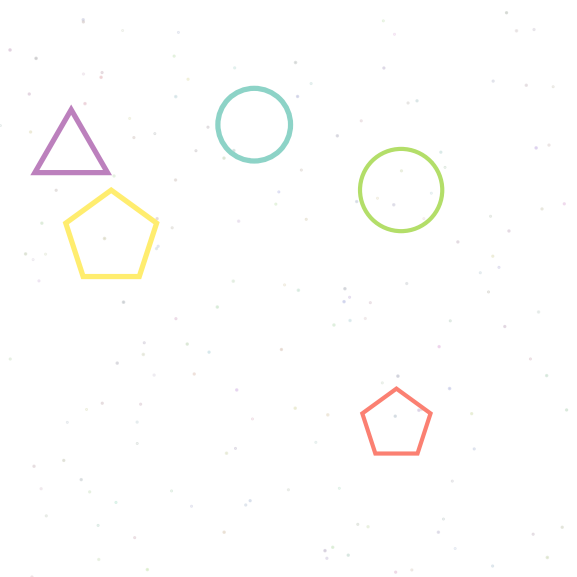[{"shape": "circle", "thickness": 2.5, "radius": 0.31, "center": [0.44, 0.783]}, {"shape": "pentagon", "thickness": 2, "radius": 0.31, "center": [0.686, 0.264]}, {"shape": "circle", "thickness": 2, "radius": 0.36, "center": [0.695, 0.67]}, {"shape": "triangle", "thickness": 2.5, "radius": 0.36, "center": [0.123, 0.737]}, {"shape": "pentagon", "thickness": 2.5, "radius": 0.41, "center": [0.193, 0.587]}]